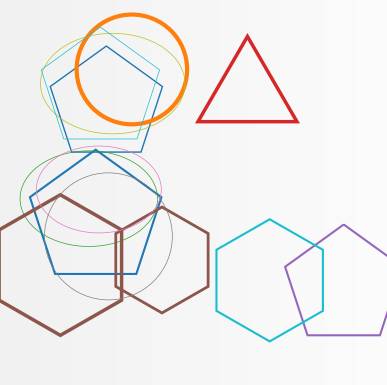[{"shape": "pentagon", "thickness": 1.5, "radius": 0.89, "center": [0.247, 0.433]}, {"shape": "pentagon", "thickness": 1, "radius": 0.76, "center": [0.274, 0.728]}, {"shape": "circle", "thickness": 3, "radius": 0.71, "center": [0.34, 0.82]}, {"shape": "oval", "thickness": 0.5, "radius": 0.89, "center": [0.229, 0.484]}, {"shape": "triangle", "thickness": 2.5, "radius": 0.74, "center": [0.639, 0.758]}, {"shape": "pentagon", "thickness": 1.5, "radius": 0.8, "center": [0.887, 0.258]}, {"shape": "hexagon", "thickness": 2.5, "radius": 0.91, "center": [0.156, 0.312]}, {"shape": "hexagon", "thickness": 2, "radius": 0.69, "center": [0.418, 0.325]}, {"shape": "oval", "thickness": 0.5, "radius": 0.81, "center": [0.255, 0.508]}, {"shape": "circle", "thickness": 0.5, "radius": 0.82, "center": [0.28, 0.386]}, {"shape": "oval", "thickness": 0.5, "radius": 0.93, "center": [0.291, 0.783]}, {"shape": "pentagon", "thickness": 0.5, "radius": 0.8, "center": [0.259, 0.769]}, {"shape": "hexagon", "thickness": 1.5, "radius": 0.79, "center": [0.696, 0.272]}]